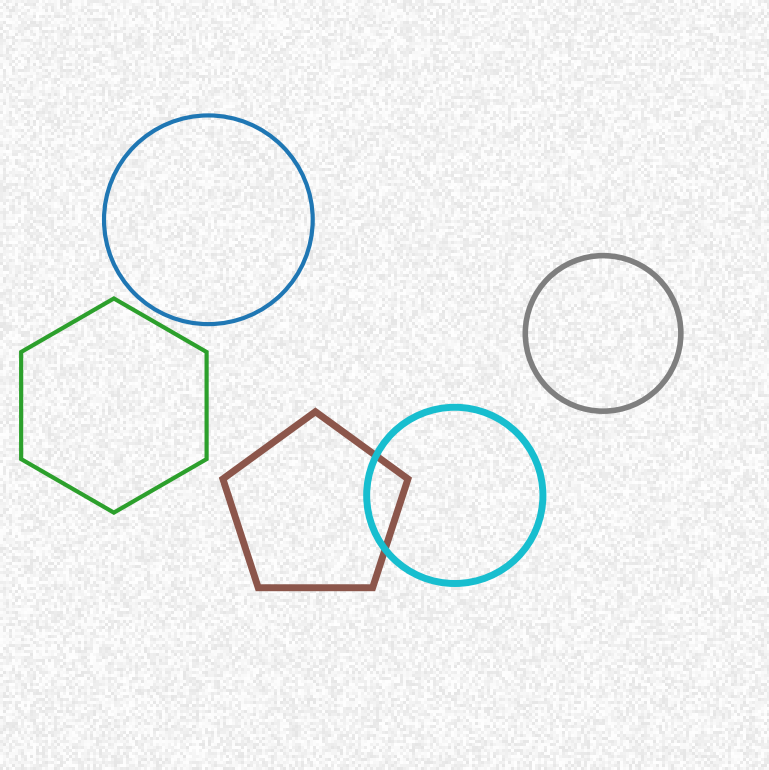[{"shape": "circle", "thickness": 1.5, "radius": 0.68, "center": [0.271, 0.715]}, {"shape": "hexagon", "thickness": 1.5, "radius": 0.7, "center": [0.148, 0.473]}, {"shape": "pentagon", "thickness": 2.5, "radius": 0.63, "center": [0.41, 0.339]}, {"shape": "circle", "thickness": 2, "radius": 0.51, "center": [0.783, 0.567]}, {"shape": "circle", "thickness": 2.5, "radius": 0.57, "center": [0.591, 0.357]}]